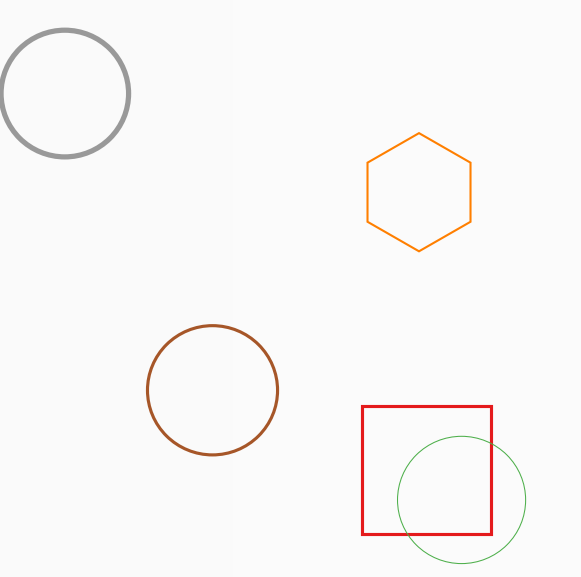[{"shape": "square", "thickness": 1.5, "radius": 0.55, "center": [0.734, 0.185]}, {"shape": "circle", "thickness": 0.5, "radius": 0.55, "center": [0.794, 0.133]}, {"shape": "hexagon", "thickness": 1, "radius": 0.51, "center": [0.721, 0.666]}, {"shape": "circle", "thickness": 1.5, "radius": 0.56, "center": [0.366, 0.323]}, {"shape": "circle", "thickness": 2.5, "radius": 0.55, "center": [0.112, 0.837]}]